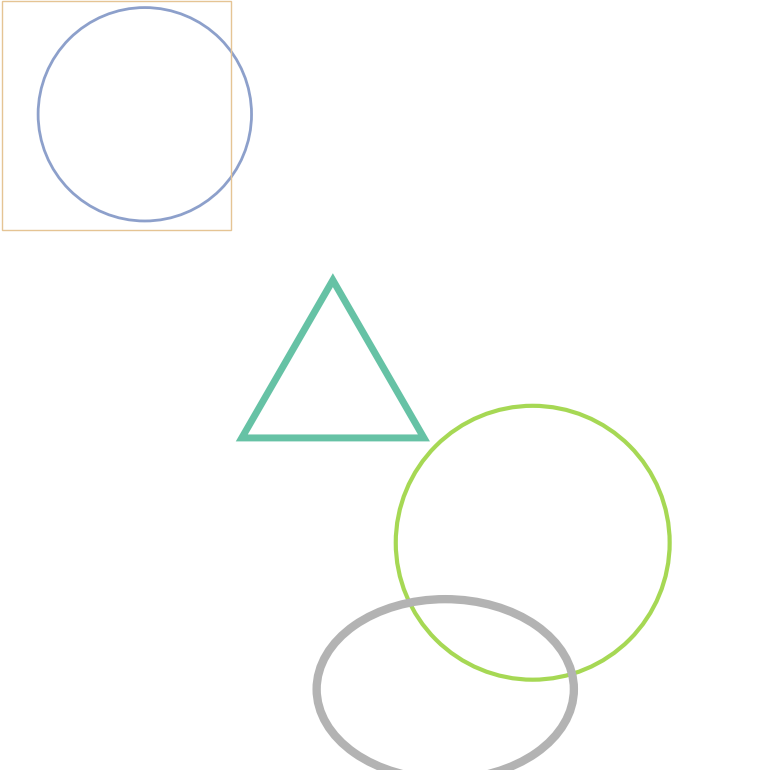[{"shape": "triangle", "thickness": 2.5, "radius": 0.68, "center": [0.432, 0.5]}, {"shape": "circle", "thickness": 1, "radius": 0.69, "center": [0.188, 0.852]}, {"shape": "circle", "thickness": 1.5, "radius": 0.89, "center": [0.692, 0.295]}, {"shape": "square", "thickness": 0.5, "radius": 0.74, "center": [0.151, 0.85]}, {"shape": "oval", "thickness": 3, "radius": 0.84, "center": [0.578, 0.105]}]